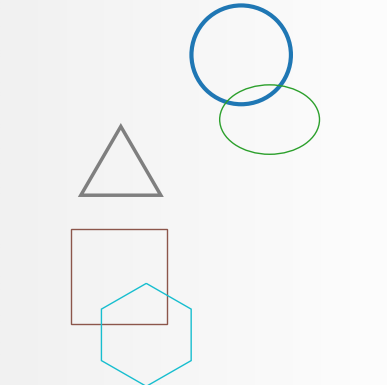[{"shape": "circle", "thickness": 3, "radius": 0.64, "center": [0.622, 0.858]}, {"shape": "oval", "thickness": 1, "radius": 0.64, "center": [0.696, 0.689]}, {"shape": "square", "thickness": 1, "radius": 0.62, "center": [0.307, 0.282]}, {"shape": "triangle", "thickness": 2.5, "radius": 0.6, "center": [0.312, 0.552]}, {"shape": "hexagon", "thickness": 1, "radius": 0.67, "center": [0.378, 0.13]}]